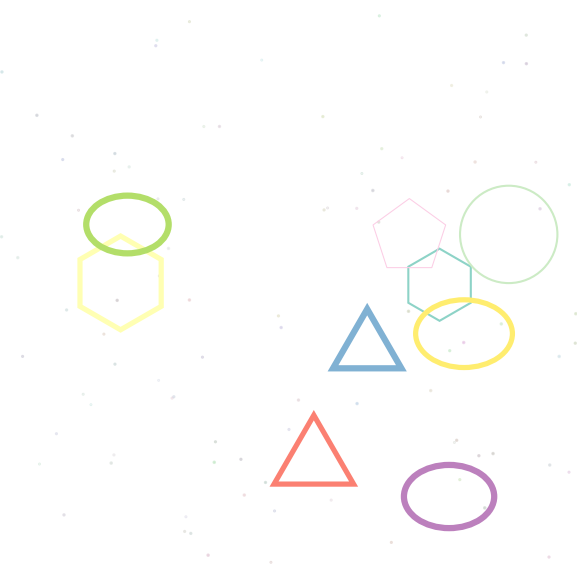[{"shape": "hexagon", "thickness": 1, "radius": 0.31, "center": [0.761, 0.506]}, {"shape": "hexagon", "thickness": 2.5, "radius": 0.41, "center": [0.209, 0.509]}, {"shape": "triangle", "thickness": 2.5, "radius": 0.4, "center": [0.543, 0.201]}, {"shape": "triangle", "thickness": 3, "radius": 0.34, "center": [0.636, 0.396]}, {"shape": "oval", "thickness": 3, "radius": 0.36, "center": [0.221, 0.61]}, {"shape": "pentagon", "thickness": 0.5, "radius": 0.33, "center": [0.709, 0.589]}, {"shape": "oval", "thickness": 3, "radius": 0.39, "center": [0.778, 0.139]}, {"shape": "circle", "thickness": 1, "radius": 0.42, "center": [0.881, 0.593]}, {"shape": "oval", "thickness": 2.5, "radius": 0.42, "center": [0.804, 0.421]}]